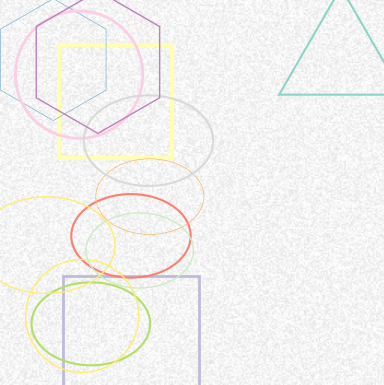[{"shape": "triangle", "thickness": 1.5, "radius": 0.93, "center": [0.886, 0.847]}, {"shape": "square", "thickness": 3, "radius": 0.73, "center": [0.301, 0.738]}, {"shape": "square", "thickness": 2, "radius": 0.88, "center": [0.341, 0.107]}, {"shape": "oval", "thickness": 1.5, "radius": 0.78, "center": [0.34, 0.387]}, {"shape": "hexagon", "thickness": 0.5, "radius": 0.79, "center": [0.138, 0.845]}, {"shape": "oval", "thickness": 0.5, "radius": 0.7, "center": [0.389, 0.489]}, {"shape": "oval", "thickness": 1.5, "radius": 0.77, "center": [0.236, 0.159]}, {"shape": "circle", "thickness": 2, "radius": 0.83, "center": [0.205, 0.806]}, {"shape": "oval", "thickness": 1.5, "radius": 0.84, "center": [0.386, 0.635]}, {"shape": "hexagon", "thickness": 1, "radius": 0.93, "center": [0.254, 0.839]}, {"shape": "oval", "thickness": 1, "radius": 0.7, "center": [0.363, 0.349]}, {"shape": "circle", "thickness": 1, "radius": 0.73, "center": [0.214, 0.179]}, {"shape": "oval", "thickness": 1, "radius": 0.9, "center": [0.12, 0.363]}]